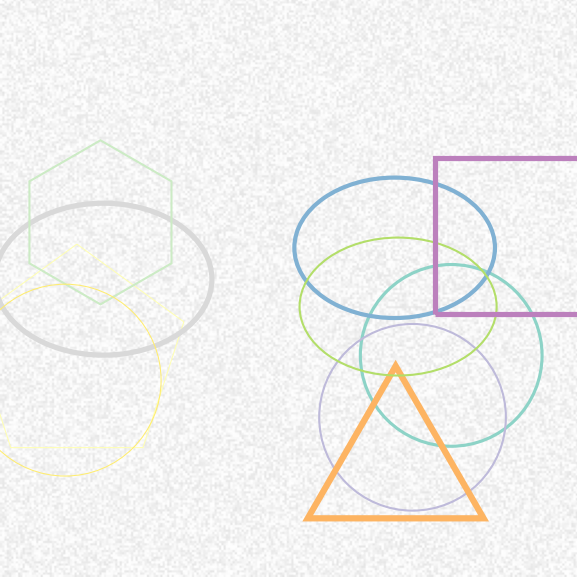[{"shape": "circle", "thickness": 1.5, "radius": 0.79, "center": [0.781, 0.384]}, {"shape": "pentagon", "thickness": 0.5, "radius": 0.97, "center": [0.133, 0.382]}, {"shape": "circle", "thickness": 1, "radius": 0.81, "center": [0.714, 0.277]}, {"shape": "oval", "thickness": 2, "radius": 0.87, "center": [0.683, 0.57]}, {"shape": "triangle", "thickness": 3, "radius": 0.88, "center": [0.685, 0.189]}, {"shape": "oval", "thickness": 1, "radius": 0.85, "center": [0.689, 0.468]}, {"shape": "oval", "thickness": 2.5, "radius": 0.94, "center": [0.179, 0.516]}, {"shape": "square", "thickness": 2.5, "radius": 0.67, "center": [0.888, 0.59]}, {"shape": "hexagon", "thickness": 1, "radius": 0.71, "center": [0.174, 0.614]}, {"shape": "circle", "thickness": 0.5, "radius": 0.83, "center": [0.113, 0.341]}]